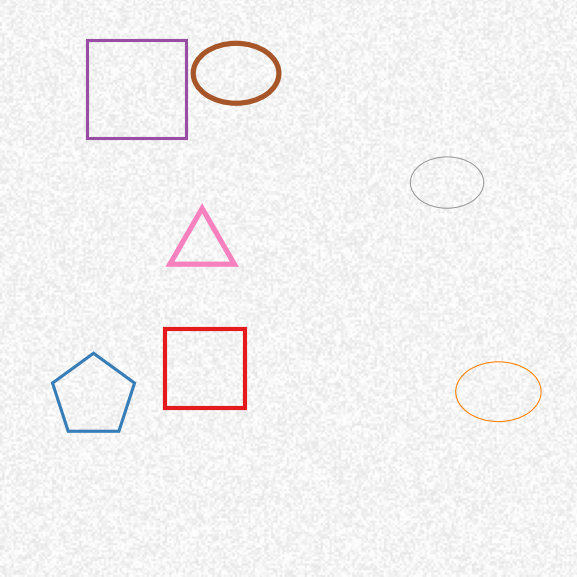[{"shape": "square", "thickness": 2, "radius": 0.34, "center": [0.355, 0.361]}, {"shape": "pentagon", "thickness": 1.5, "radius": 0.37, "center": [0.162, 0.313]}, {"shape": "square", "thickness": 1.5, "radius": 0.43, "center": [0.237, 0.845]}, {"shape": "oval", "thickness": 0.5, "radius": 0.37, "center": [0.863, 0.321]}, {"shape": "oval", "thickness": 2.5, "radius": 0.37, "center": [0.409, 0.872]}, {"shape": "triangle", "thickness": 2.5, "radius": 0.32, "center": [0.35, 0.574]}, {"shape": "oval", "thickness": 0.5, "radius": 0.32, "center": [0.774, 0.683]}]